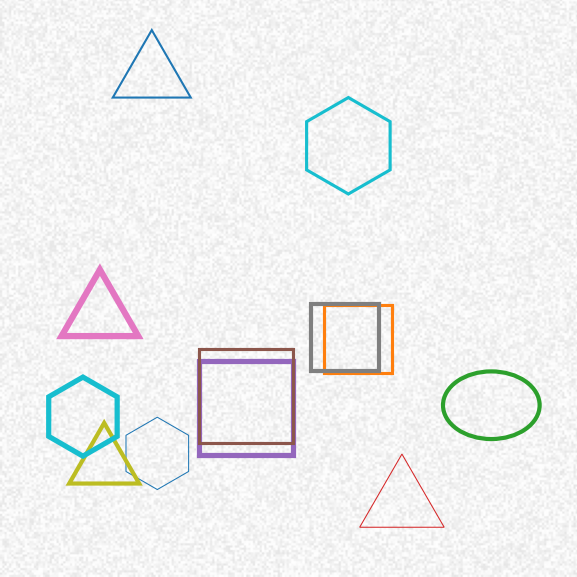[{"shape": "triangle", "thickness": 1, "radius": 0.39, "center": [0.263, 0.869]}, {"shape": "hexagon", "thickness": 0.5, "radius": 0.31, "center": [0.272, 0.214]}, {"shape": "square", "thickness": 1.5, "radius": 0.29, "center": [0.621, 0.413]}, {"shape": "oval", "thickness": 2, "radius": 0.42, "center": [0.851, 0.297]}, {"shape": "triangle", "thickness": 0.5, "radius": 0.42, "center": [0.696, 0.128]}, {"shape": "square", "thickness": 2.5, "radius": 0.4, "center": [0.426, 0.293]}, {"shape": "square", "thickness": 1.5, "radius": 0.41, "center": [0.426, 0.314]}, {"shape": "triangle", "thickness": 3, "radius": 0.38, "center": [0.173, 0.455]}, {"shape": "square", "thickness": 2, "radius": 0.29, "center": [0.598, 0.415]}, {"shape": "triangle", "thickness": 2, "radius": 0.35, "center": [0.18, 0.197]}, {"shape": "hexagon", "thickness": 1.5, "radius": 0.42, "center": [0.603, 0.747]}, {"shape": "hexagon", "thickness": 2.5, "radius": 0.34, "center": [0.144, 0.278]}]